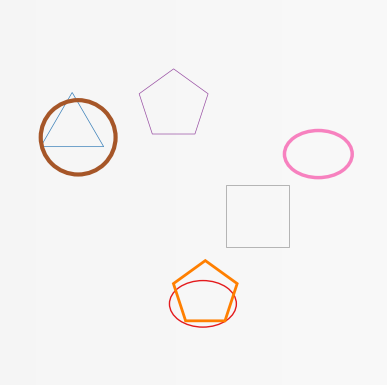[{"shape": "oval", "thickness": 1, "radius": 0.43, "center": [0.524, 0.211]}, {"shape": "triangle", "thickness": 0.5, "radius": 0.47, "center": [0.186, 0.666]}, {"shape": "pentagon", "thickness": 0.5, "radius": 0.47, "center": [0.448, 0.728]}, {"shape": "pentagon", "thickness": 2, "radius": 0.43, "center": [0.53, 0.237]}, {"shape": "circle", "thickness": 3, "radius": 0.48, "center": [0.202, 0.643]}, {"shape": "oval", "thickness": 2.5, "radius": 0.44, "center": [0.821, 0.6]}, {"shape": "square", "thickness": 0.5, "radius": 0.41, "center": [0.664, 0.438]}]